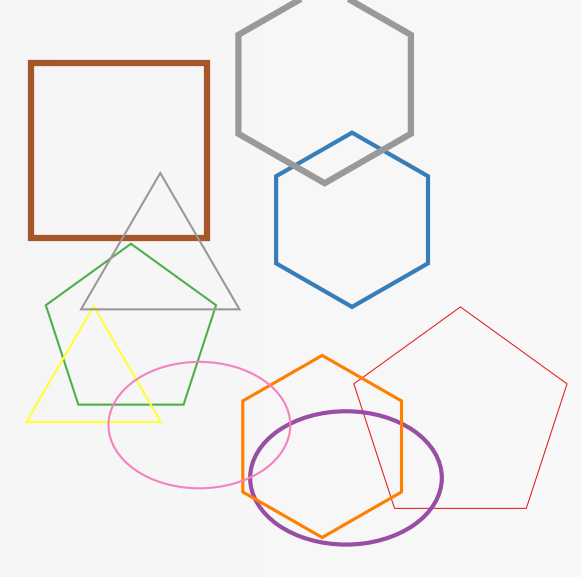[{"shape": "pentagon", "thickness": 0.5, "radius": 0.96, "center": [0.792, 0.275]}, {"shape": "hexagon", "thickness": 2, "radius": 0.75, "center": [0.606, 0.619]}, {"shape": "pentagon", "thickness": 1, "radius": 0.77, "center": [0.225, 0.423]}, {"shape": "oval", "thickness": 2, "radius": 0.82, "center": [0.595, 0.172]}, {"shape": "hexagon", "thickness": 1.5, "radius": 0.79, "center": [0.554, 0.226]}, {"shape": "triangle", "thickness": 1, "radius": 0.67, "center": [0.161, 0.335]}, {"shape": "square", "thickness": 3, "radius": 0.75, "center": [0.205, 0.738]}, {"shape": "oval", "thickness": 1, "radius": 0.78, "center": [0.343, 0.263]}, {"shape": "hexagon", "thickness": 3, "radius": 0.86, "center": [0.559, 0.853]}, {"shape": "triangle", "thickness": 1, "radius": 0.79, "center": [0.276, 0.542]}]